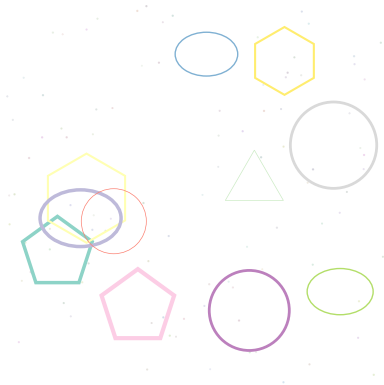[{"shape": "pentagon", "thickness": 2.5, "radius": 0.48, "center": [0.149, 0.343]}, {"shape": "hexagon", "thickness": 1.5, "radius": 0.58, "center": [0.225, 0.485]}, {"shape": "oval", "thickness": 2.5, "radius": 0.53, "center": [0.209, 0.433]}, {"shape": "circle", "thickness": 0.5, "radius": 0.42, "center": [0.296, 0.425]}, {"shape": "oval", "thickness": 1, "radius": 0.41, "center": [0.536, 0.859]}, {"shape": "oval", "thickness": 1, "radius": 0.43, "center": [0.884, 0.243]}, {"shape": "pentagon", "thickness": 3, "radius": 0.5, "center": [0.358, 0.202]}, {"shape": "circle", "thickness": 2, "radius": 0.56, "center": [0.866, 0.623]}, {"shape": "circle", "thickness": 2, "radius": 0.52, "center": [0.647, 0.194]}, {"shape": "triangle", "thickness": 0.5, "radius": 0.44, "center": [0.661, 0.523]}, {"shape": "hexagon", "thickness": 1.5, "radius": 0.44, "center": [0.739, 0.842]}]